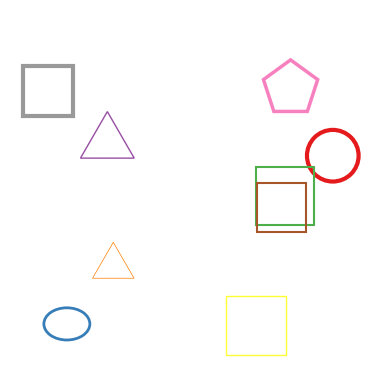[{"shape": "circle", "thickness": 3, "radius": 0.34, "center": [0.864, 0.596]}, {"shape": "oval", "thickness": 2, "radius": 0.3, "center": [0.174, 0.159]}, {"shape": "square", "thickness": 1.5, "radius": 0.38, "center": [0.74, 0.491]}, {"shape": "triangle", "thickness": 1, "radius": 0.4, "center": [0.279, 0.63]}, {"shape": "triangle", "thickness": 0.5, "radius": 0.31, "center": [0.294, 0.308]}, {"shape": "square", "thickness": 1, "radius": 0.38, "center": [0.665, 0.155]}, {"shape": "square", "thickness": 1.5, "radius": 0.32, "center": [0.731, 0.461]}, {"shape": "pentagon", "thickness": 2.5, "radius": 0.37, "center": [0.755, 0.77]}, {"shape": "square", "thickness": 3, "radius": 0.32, "center": [0.124, 0.763]}]